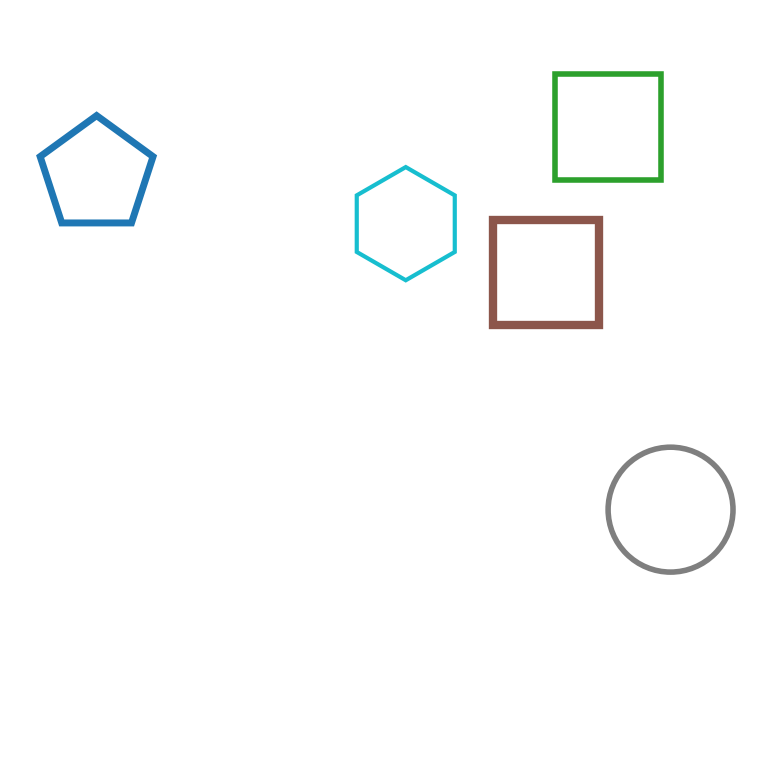[{"shape": "pentagon", "thickness": 2.5, "radius": 0.39, "center": [0.125, 0.773]}, {"shape": "square", "thickness": 2, "radius": 0.34, "center": [0.789, 0.835]}, {"shape": "square", "thickness": 3, "radius": 0.34, "center": [0.709, 0.646]}, {"shape": "circle", "thickness": 2, "radius": 0.41, "center": [0.871, 0.338]}, {"shape": "hexagon", "thickness": 1.5, "radius": 0.37, "center": [0.527, 0.71]}]